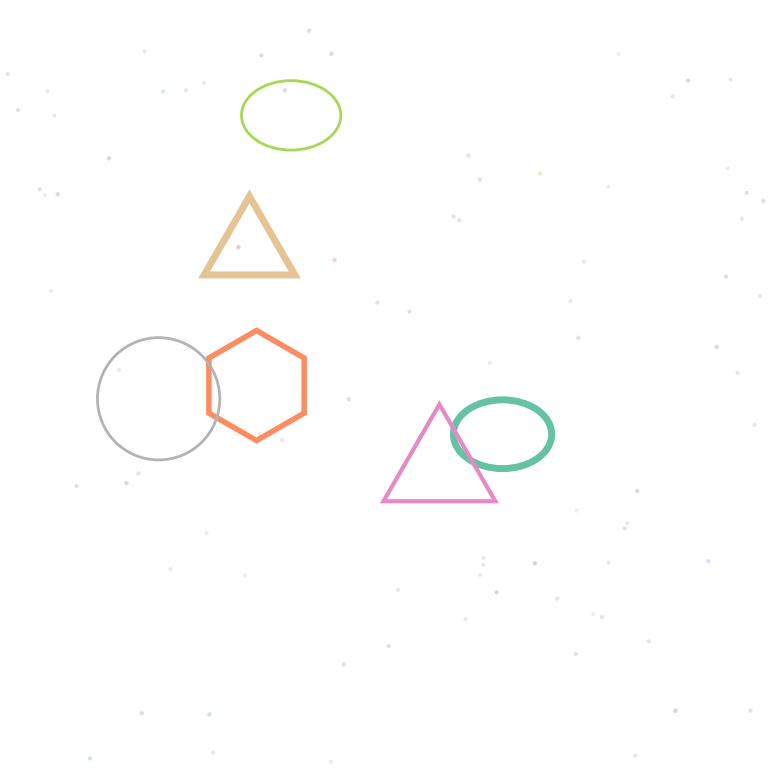[{"shape": "oval", "thickness": 2.5, "radius": 0.32, "center": [0.653, 0.436]}, {"shape": "hexagon", "thickness": 2, "radius": 0.36, "center": [0.333, 0.499]}, {"shape": "triangle", "thickness": 1.5, "radius": 0.42, "center": [0.571, 0.391]}, {"shape": "oval", "thickness": 1, "radius": 0.32, "center": [0.378, 0.85]}, {"shape": "triangle", "thickness": 2.5, "radius": 0.34, "center": [0.324, 0.677]}, {"shape": "circle", "thickness": 1, "radius": 0.4, "center": [0.206, 0.482]}]